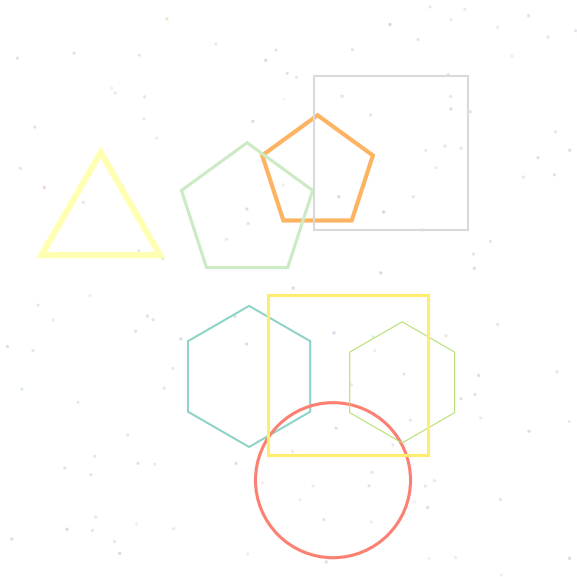[{"shape": "hexagon", "thickness": 1, "radius": 0.61, "center": [0.431, 0.347]}, {"shape": "triangle", "thickness": 3, "radius": 0.59, "center": [0.174, 0.617]}, {"shape": "circle", "thickness": 1.5, "radius": 0.67, "center": [0.577, 0.168]}, {"shape": "pentagon", "thickness": 2, "radius": 0.5, "center": [0.55, 0.699]}, {"shape": "hexagon", "thickness": 0.5, "radius": 0.52, "center": [0.696, 0.337]}, {"shape": "square", "thickness": 1, "radius": 0.66, "center": [0.677, 0.734]}, {"shape": "pentagon", "thickness": 1.5, "radius": 0.6, "center": [0.428, 0.632]}, {"shape": "square", "thickness": 1.5, "radius": 0.69, "center": [0.603, 0.35]}]